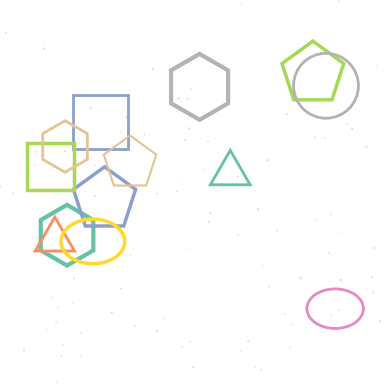[{"shape": "hexagon", "thickness": 3, "radius": 0.39, "center": [0.174, 0.389]}, {"shape": "triangle", "thickness": 2, "radius": 0.3, "center": [0.598, 0.55]}, {"shape": "triangle", "thickness": 2, "radius": 0.29, "center": [0.142, 0.377]}, {"shape": "pentagon", "thickness": 2.5, "radius": 0.42, "center": [0.271, 0.482]}, {"shape": "square", "thickness": 2, "radius": 0.35, "center": [0.261, 0.683]}, {"shape": "oval", "thickness": 2, "radius": 0.37, "center": [0.87, 0.198]}, {"shape": "square", "thickness": 2.5, "radius": 0.31, "center": [0.13, 0.567]}, {"shape": "pentagon", "thickness": 2.5, "radius": 0.42, "center": [0.813, 0.809]}, {"shape": "oval", "thickness": 2.5, "radius": 0.41, "center": [0.241, 0.373]}, {"shape": "pentagon", "thickness": 1.5, "radius": 0.36, "center": [0.338, 0.576]}, {"shape": "hexagon", "thickness": 2, "radius": 0.33, "center": [0.169, 0.619]}, {"shape": "hexagon", "thickness": 3, "radius": 0.43, "center": [0.518, 0.774]}, {"shape": "circle", "thickness": 2, "radius": 0.42, "center": [0.847, 0.777]}]